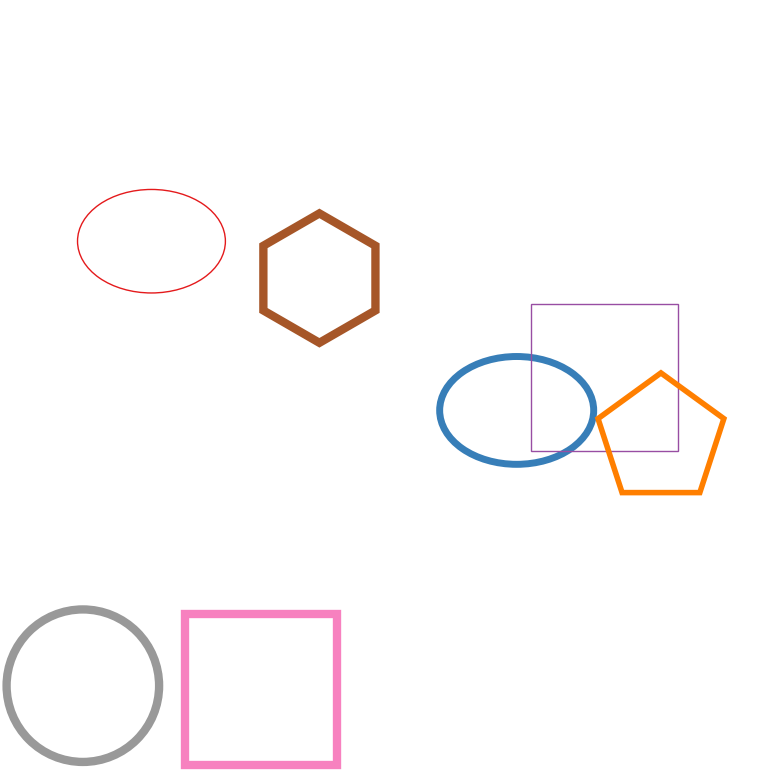[{"shape": "oval", "thickness": 0.5, "radius": 0.48, "center": [0.197, 0.687]}, {"shape": "oval", "thickness": 2.5, "radius": 0.5, "center": [0.671, 0.467]}, {"shape": "square", "thickness": 0.5, "radius": 0.48, "center": [0.785, 0.509]}, {"shape": "pentagon", "thickness": 2, "radius": 0.43, "center": [0.858, 0.43]}, {"shape": "hexagon", "thickness": 3, "radius": 0.42, "center": [0.415, 0.639]}, {"shape": "square", "thickness": 3, "radius": 0.49, "center": [0.339, 0.105]}, {"shape": "circle", "thickness": 3, "radius": 0.5, "center": [0.108, 0.109]}]